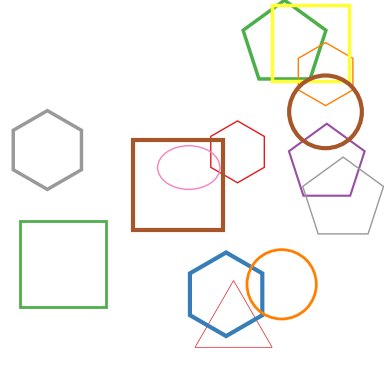[{"shape": "triangle", "thickness": 0.5, "radius": 0.58, "center": [0.607, 0.156]}, {"shape": "hexagon", "thickness": 1, "radius": 0.4, "center": [0.617, 0.606]}, {"shape": "hexagon", "thickness": 3, "radius": 0.54, "center": [0.587, 0.236]}, {"shape": "square", "thickness": 2, "radius": 0.56, "center": [0.163, 0.313]}, {"shape": "pentagon", "thickness": 2.5, "radius": 0.57, "center": [0.739, 0.886]}, {"shape": "pentagon", "thickness": 1.5, "radius": 0.52, "center": [0.849, 0.575]}, {"shape": "circle", "thickness": 2, "radius": 0.45, "center": [0.732, 0.262]}, {"shape": "hexagon", "thickness": 1, "radius": 0.41, "center": [0.846, 0.808]}, {"shape": "square", "thickness": 2.5, "radius": 0.5, "center": [0.807, 0.888]}, {"shape": "circle", "thickness": 3, "radius": 0.47, "center": [0.845, 0.71]}, {"shape": "square", "thickness": 3, "radius": 0.58, "center": [0.462, 0.52]}, {"shape": "oval", "thickness": 1, "radius": 0.4, "center": [0.49, 0.565]}, {"shape": "hexagon", "thickness": 2.5, "radius": 0.51, "center": [0.123, 0.61]}, {"shape": "pentagon", "thickness": 1, "radius": 0.55, "center": [0.891, 0.482]}]